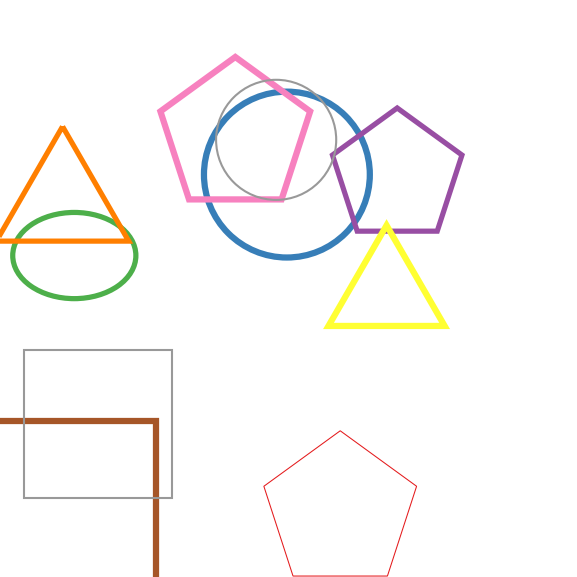[{"shape": "pentagon", "thickness": 0.5, "radius": 0.7, "center": [0.589, 0.114]}, {"shape": "circle", "thickness": 3, "radius": 0.72, "center": [0.497, 0.697]}, {"shape": "oval", "thickness": 2.5, "radius": 0.53, "center": [0.129, 0.557]}, {"shape": "pentagon", "thickness": 2.5, "radius": 0.59, "center": [0.688, 0.694]}, {"shape": "triangle", "thickness": 2.5, "radius": 0.66, "center": [0.108, 0.648]}, {"shape": "triangle", "thickness": 3, "radius": 0.58, "center": [0.669, 0.493]}, {"shape": "square", "thickness": 3, "radius": 0.72, "center": [0.125, 0.126]}, {"shape": "pentagon", "thickness": 3, "radius": 0.68, "center": [0.407, 0.764]}, {"shape": "square", "thickness": 1, "radius": 0.64, "center": [0.17, 0.265]}, {"shape": "circle", "thickness": 1, "radius": 0.52, "center": [0.478, 0.757]}]